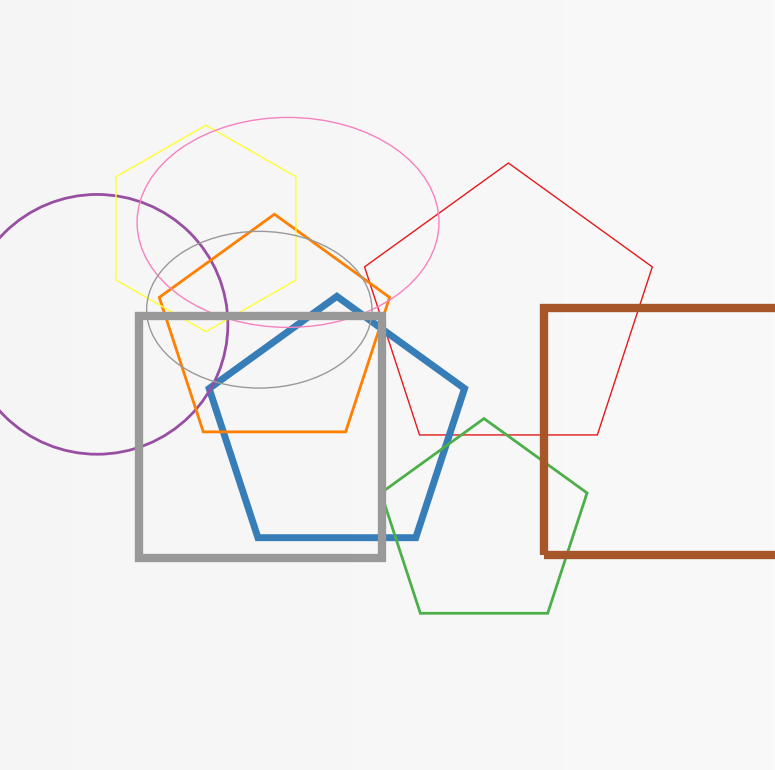[{"shape": "pentagon", "thickness": 0.5, "radius": 0.98, "center": [0.656, 0.593]}, {"shape": "pentagon", "thickness": 2.5, "radius": 0.87, "center": [0.435, 0.442]}, {"shape": "pentagon", "thickness": 1, "radius": 0.7, "center": [0.625, 0.317]}, {"shape": "circle", "thickness": 1, "radius": 0.84, "center": [0.125, 0.579]}, {"shape": "pentagon", "thickness": 1, "radius": 0.78, "center": [0.354, 0.566]}, {"shape": "hexagon", "thickness": 0.5, "radius": 0.67, "center": [0.266, 0.703]}, {"shape": "square", "thickness": 3, "radius": 0.8, "center": [0.862, 0.44]}, {"shape": "oval", "thickness": 0.5, "radius": 0.97, "center": [0.372, 0.711]}, {"shape": "oval", "thickness": 0.5, "radius": 0.73, "center": [0.335, 0.598]}, {"shape": "square", "thickness": 3, "radius": 0.78, "center": [0.336, 0.433]}]